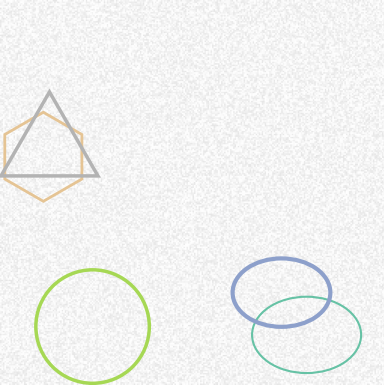[{"shape": "oval", "thickness": 1.5, "radius": 0.71, "center": [0.796, 0.13]}, {"shape": "oval", "thickness": 3, "radius": 0.63, "center": [0.731, 0.24]}, {"shape": "circle", "thickness": 2.5, "radius": 0.74, "center": [0.24, 0.152]}, {"shape": "hexagon", "thickness": 2, "radius": 0.58, "center": [0.113, 0.593]}, {"shape": "triangle", "thickness": 2.5, "radius": 0.73, "center": [0.129, 0.616]}]